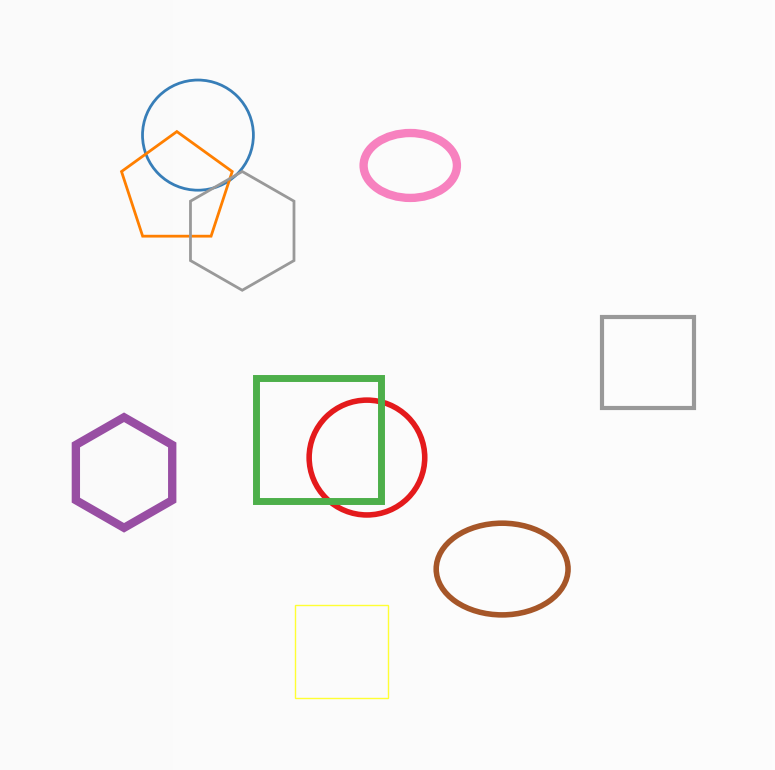[{"shape": "circle", "thickness": 2, "radius": 0.37, "center": [0.473, 0.406]}, {"shape": "circle", "thickness": 1, "radius": 0.36, "center": [0.255, 0.825]}, {"shape": "square", "thickness": 2.5, "radius": 0.4, "center": [0.411, 0.429]}, {"shape": "hexagon", "thickness": 3, "radius": 0.36, "center": [0.16, 0.386]}, {"shape": "pentagon", "thickness": 1, "radius": 0.38, "center": [0.228, 0.754]}, {"shape": "square", "thickness": 0.5, "radius": 0.3, "center": [0.44, 0.154]}, {"shape": "oval", "thickness": 2, "radius": 0.43, "center": [0.648, 0.261]}, {"shape": "oval", "thickness": 3, "radius": 0.3, "center": [0.529, 0.785]}, {"shape": "hexagon", "thickness": 1, "radius": 0.39, "center": [0.313, 0.7]}, {"shape": "square", "thickness": 1.5, "radius": 0.3, "center": [0.836, 0.529]}]